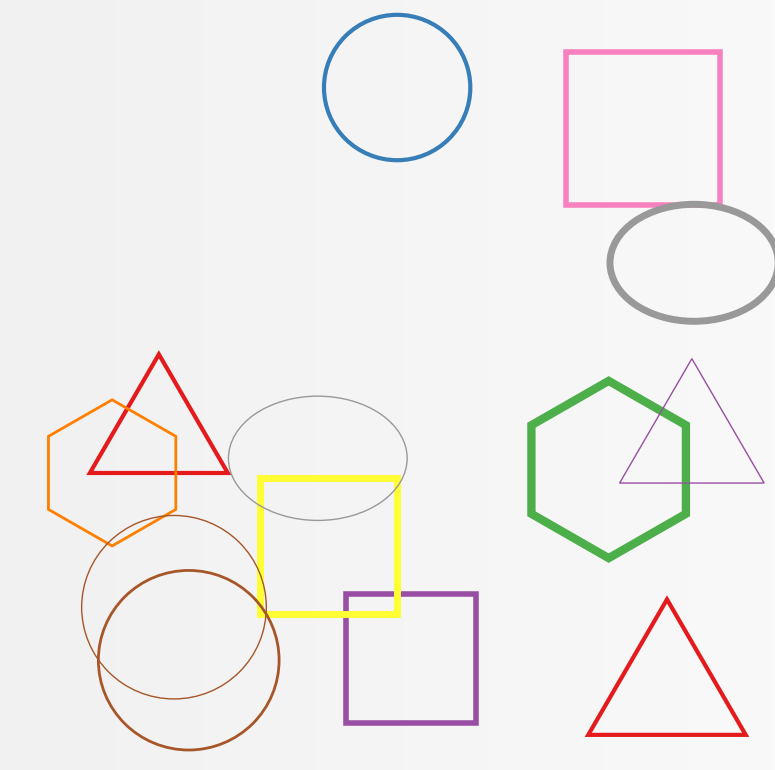[{"shape": "triangle", "thickness": 1.5, "radius": 0.59, "center": [0.861, 0.104]}, {"shape": "triangle", "thickness": 1.5, "radius": 0.51, "center": [0.205, 0.437]}, {"shape": "circle", "thickness": 1.5, "radius": 0.47, "center": [0.512, 0.886]}, {"shape": "hexagon", "thickness": 3, "radius": 0.58, "center": [0.785, 0.39]}, {"shape": "square", "thickness": 2, "radius": 0.42, "center": [0.531, 0.144]}, {"shape": "triangle", "thickness": 0.5, "radius": 0.54, "center": [0.893, 0.427]}, {"shape": "hexagon", "thickness": 1, "radius": 0.47, "center": [0.145, 0.386]}, {"shape": "square", "thickness": 2.5, "radius": 0.44, "center": [0.424, 0.291]}, {"shape": "circle", "thickness": 1, "radius": 0.58, "center": [0.244, 0.143]}, {"shape": "circle", "thickness": 0.5, "radius": 0.6, "center": [0.225, 0.211]}, {"shape": "square", "thickness": 2, "radius": 0.5, "center": [0.829, 0.833]}, {"shape": "oval", "thickness": 0.5, "radius": 0.58, "center": [0.41, 0.405]}, {"shape": "oval", "thickness": 2.5, "radius": 0.54, "center": [0.896, 0.659]}]